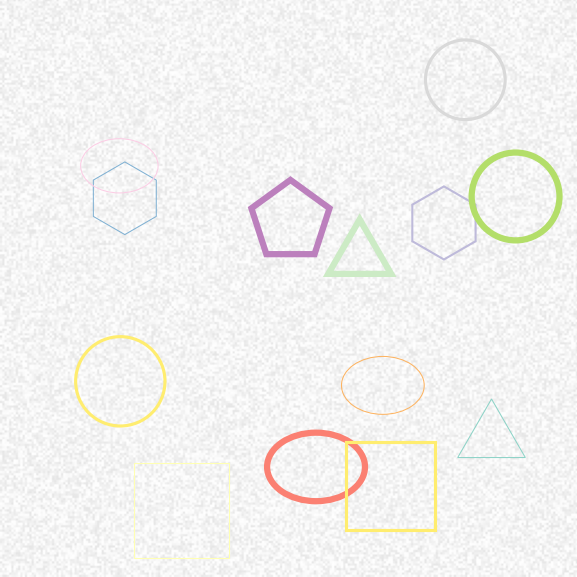[{"shape": "triangle", "thickness": 0.5, "radius": 0.34, "center": [0.851, 0.241]}, {"shape": "square", "thickness": 0.5, "radius": 0.41, "center": [0.315, 0.116]}, {"shape": "hexagon", "thickness": 1, "radius": 0.32, "center": [0.769, 0.613]}, {"shape": "oval", "thickness": 3, "radius": 0.42, "center": [0.547, 0.191]}, {"shape": "hexagon", "thickness": 0.5, "radius": 0.31, "center": [0.216, 0.656]}, {"shape": "oval", "thickness": 0.5, "radius": 0.36, "center": [0.663, 0.332]}, {"shape": "circle", "thickness": 3, "radius": 0.38, "center": [0.893, 0.659]}, {"shape": "oval", "thickness": 0.5, "radius": 0.34, "center": [0.207, 0.712]}, {"shape": "circle", "thickness": 1.5, "radius": 0.34, "center": [0.806, 0.861]}, {"shape": "pentagon", "thickness": 3, "radius": 0.36, "center": [0.503, 0.617]}, {"shape": "triangle", "thickness": 3, "radius": 0.31, "center": [0.623, 0.556]}, {"shape": "circle", "thickness": 1.5, "radius": 0.39, "center": [0.208, 0.339]}, {"shape": "square", "thickness": 1.5, "radius": 0.38, "center": [0.676, 0.158]}]